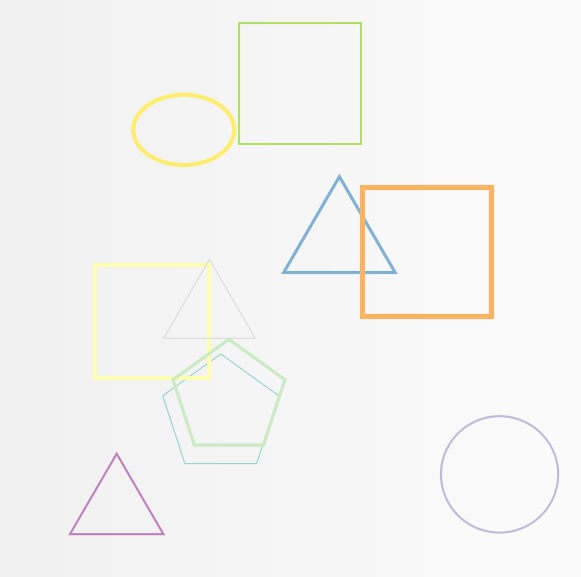[{"shape": "pentagon", "thickness": 0.5, "radius": 0.52, "center": [0.38, 0.281]}, {"shape": "square", "thickness": 2, "radius": 0.49, "center": [0.261, 0.442]}, {"shape": "circle", "thickness": 1, "radius": 0.5, "center": [0.859, 0.178]}, {"shape": "triangle", "thickness": 1.5, "radius": 0.55, "center": [0.584, 0.583]}, {"shape": "square", "thickness": 2.5, "radius": 0.56, "center": [0.734, 0.564]}, {"shape": "square", "thickness": 1, "radius": 0.53, "center": [0.516, 0.855]}, {"shape": "triangle", "thickness": 0.5, "radius": 0.46, "center": [0.36, 0.459]}, {"shape": "triangle", "thickness": 1, "radius": 0.46, "center": [0.201, 0.121]}, {"shape": "pentagon", "thickness": 1.5, "radius": 0.51, "center": [0.394, 0.31]}, {"shape": "oval", "thickness": 2, "radius": 0.43, "center": [0.316, 0.774]}]